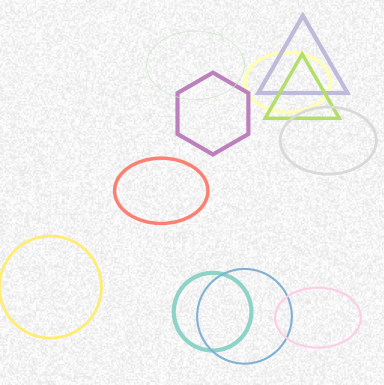[{"shape": "circle", "thickness": 3, "radius": 0.5, "center": [0.552, 0.19]}, {"shape": "oval", "thickness": 2.5, "radius": 0.56, "center": [0.748, 0.786]}, {"shape": "triangle", "thickness": 3, "radius": 0.67, "center": [0.787, 0.825]}, {"shape": "oval", "thickness": 2.5, "radius": 0.61, "center": [0.419, 0.504]}, {"shape": "circle", "thickness": 1.5, "radius": 0.61, "center": [0.635, 0.178]}, {"shape": "triangle", "thickness": 2.5, "radius": 0.56, "center": [0.785, 0.748]}, {"shape": "oval", "thickness": 1.5, "radius": 0.56, "center": [0.826, 0.175]}, {"shape": "oval", "thickness": 2, "radius": 0.62, "center": [0.853, 0.635]}, {"shape": "hexagon", "thickness": 3, "radius": 0.53, "center": [0.553, 0.705]}, {"shape": "oval", "thickness": 0.5, "radius": 0.64, "center": [0.508, 0.83]}, {"shape": "circle", "thickness": 2, "radius": 0.66, "center": [0.131, 0.254]}]